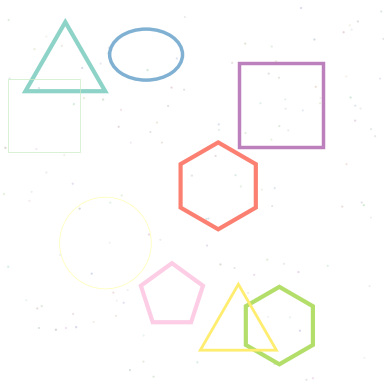[{"shape": "triangle", "thickness": 3, "radius": 0.6, "center": [0.17, 0.823]}, {"shape": "circle", "thickness": 0.5, "radius": 0.6, "center": [0.274, 0.369]}, {"shape": "hexagon", "thickness": 3, "radius": 0.56, "center": [0.567, 0.517]}, {"shape": "oval", "thickness": 2.5, "radius": 0.47, "center": [0.379, 0.858]}, {"shape": "hexagon", "thickness": 3, "radius": 0.5, "center": [0.726, 0.154]}, {"shape": "pentagon", "thickness": 3, "radius": 0.42, "center": [0.447, 0.232]}, {"shape": "square", "thickness": 2.5, "radius": 0.54, "center": [0.731, 0.727]}, {"shape": "square", "thickness": 0.5, "radius": 0.47, "center": [0.115, 0.7]}, {"shape": "triangle", "thickness": 2, "radius": 0.57, "center": [0.619, 0.147]}]